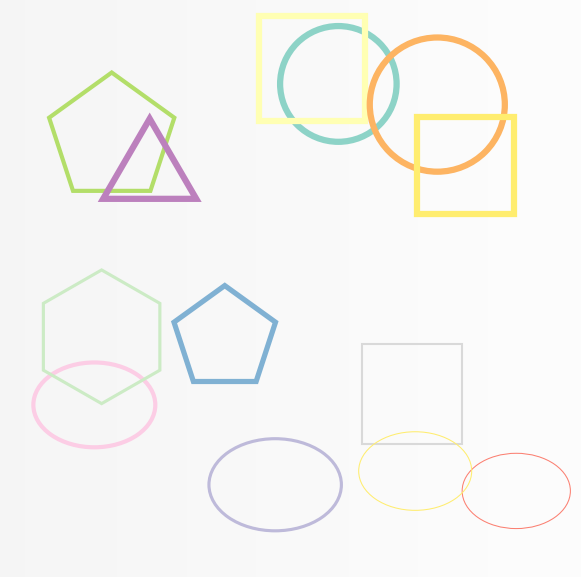[{"shape": "circle", "thickness": 3, "radius": 0.5, "center": [0.582, 0.854]}, {"shape": "square", "thickness": 3, "radius": 0.46, "center": [0.537, 0.881]}, {"shape": "oval", "thickness": 1.5, "radius": 0.57, "center": [0.473, 0.16]}, {"shape": "oval", "thickness": 0.5, "radius": 0.47, "center": [0.888, 0.149]}, {"shape": "pentagon", "thickness": 2.5, "radius": 0.46, "center": [0.387, 0.413]}, {"shape": "circle", "thickness": 3, "radius": 0.58, "center": [0.752, 0.818]}, {"shape": "pentagon", "thickness": 2, "radius": 0.57, "center": [0.192, 0.76]}, {"shape": "oval", "thickness": 2, "radius": 0.52, "center": [0.162, 0.298]}, {"shape": "square", "thickness": 1, "radius": 0.43, "center": [0.709, 0.317]}, {"shape": "triangle", "thickness": 3, "radius": 0.46, "center": [0.258, 0.701]}, {"shape": "hexagon", "thickness": 1.5, "radius": 0.58, "center": [0.175, 0.416]}, {"shape": "oval", "thickness": 0.5, "radius": 0.49, "center": [0.714, 0.183]}, {"shape": "square", "thickness": 3, "radius": 0.42, "center": [0.801, 0.713]}]